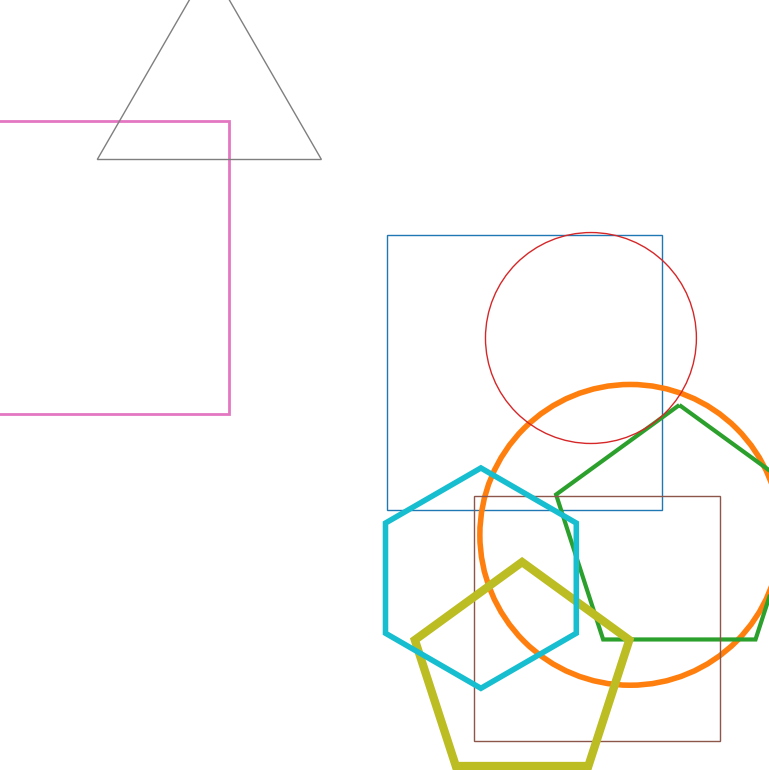[{"shape": "square", "thickness": 0.5, "radius": 0.89, "center": [0.681, 0.516]}, {"shape": "circle", "thickness": 2, "radius": 0.98, "center": [0.818, 0.305]}, {"shape": "pentagon", "thickness": 1.5, "radius": 0.84, "center": [0.882, 0.306]}, {"shape": "circle", "thickness": 0.5, "radius": 0.68, "center": [0.767, 0.561]}, {"shape": "square", "thickness": 0.5, "radius": 0.8, "center": [0.775, 0.197]}, {"shape": "square", "thickness": 1, "radius": 0.95, "center": [0.107, 0.652]}, {"shape": "triangle", "thickness": 0.5, "radius": 0.84, "center": [0.272, 0.877]}, {"shape": "pentagon", "thickness": 3, "radius": 0.73, "center": [0.678, 0.124]}, {"shape": "hexagon", "thickness": 2, "radius": 0.72, "center": [0.625, 0.249]}]